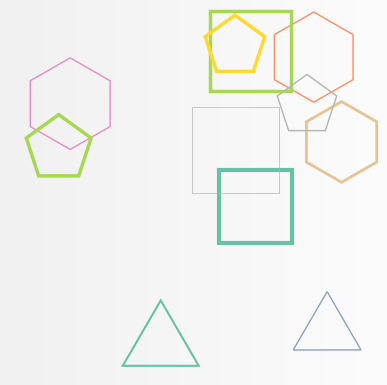[{"shape": "triangle", "thickness": 1.5, "radius": 0.57, "center": [0.415, 0.106]}, {"shape": "square", "thickness": 3, "radius": 0.47, "center": [0.66, 0.464]}, {"shape": "hexagon", "thickness": 1, "radius": 0.59, "center": [0.81, 0.852]}, {"shape": "triangle", "thickness": 1, "radius": 0.5, "center": [0.844, 0.142]}, {"shape": "hexagon", "thickness": 1, "radius": 0.59, "center": [0.181, 0.731]}, {"shape": "square", "thickness": 2.5, "radius": 0.52, "center": [0.647, 0.868]}, {"shape": "pentagon", "thickness": 2.5, "radius": 0.44, "center": [0.151, 0.614]}, {"shape": "pentagon", "thickness": 2.5, "radius": 0.4, "center": [0.606, 0.88]}, {"shape": "hexagon", "thickness": 2, "radius": 0.52, "center": [0.881, 0.631]}, {"shape": "square", "thickness": 0.5, "radius": 0.56, "center": [0.608, 0.61]}, {"shape": "pentagon", "thickness": 1, "radius": 0.4, "center": [0.792, 0.726]}]